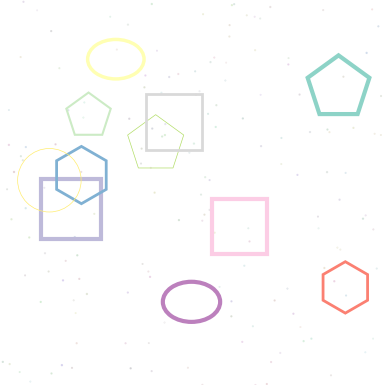[{"shape": "pentagon", "thickness": 3, "radius": 0.42, "center": [0.879, 0.772]}, {"shape": "oval", "thickness": 2.5, "radius": 0.37, "center": [0.301, 0.846]}, {"shape": "square", "thickness": 3, "radius": 0.39, "center": [0.185, 0.458]}, {"shape": "hexagon", "thickness": 2, "radius": 0.33, "center": [0.897, 0.253]}, {"shape": "hexagon", "thickness": 2, "radius": 0.37, "center": [0.211, 0.545]}, {"shape": "pentagon", "thickness": 0.5, "radius": 0.38, "center": [0.404, 0.626]}, {"shape": "square", "thickness": 3, "radius": 0.36, "center": [0.622, 0.412]}, {"shape": "square", "thickness": 2, "radius": 0.36, "center": [0.451, 0.683]}, {"shape": "oval", "thickness": 3, "radius": 0.37, "center": [0.497, 0.216]}, {"shape": "pentagon", "thickness": 1.5, "radius": 0.3, "center": [0.23, 0.699]}, {"shape": "circle", "thickness": 0.5, "radius": 0.41, "center": [0.128, 0.532]}]